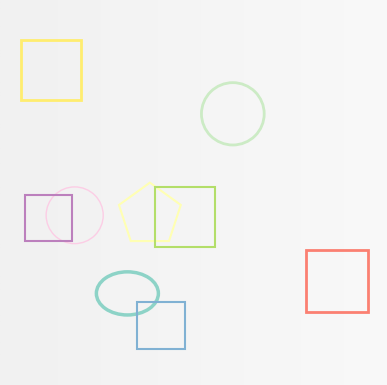[{"shape": "oval", "thickness": 2.5, "radius": 0.4, "center": [0.329, 0.238]}, {"shape": "pentagon", "thickness": 1.5, "radius": 0.42, "center": [0.387, 0.442]}, {"shape": "square", "thickness": 2, "radius": 0.4, "center": [0.87, 0.269]}, {"shape": "square", "thickness": 1.5, "radius": 0.31, "center": [0.416, 0.154]}, {"shape": "square", "thickness": 1.5, "radius": 0.39, "center": [0.478, 0.437]}, {"shape": "circle", "thickness": 1, "radius": 0.37, "center": [0.193, 0.441]}, {"shape": "square", "thickness": 1.5, "radius": 0.3, "center": [0.125, 0.433]}, {"shape": "circle", "thickness": 2, "radius": 0.4, "center": [0.601, 0.704]}, {"shape": "square", "thickness": 2, "radius": 0.39, "center": [0.131, 0.818]}]